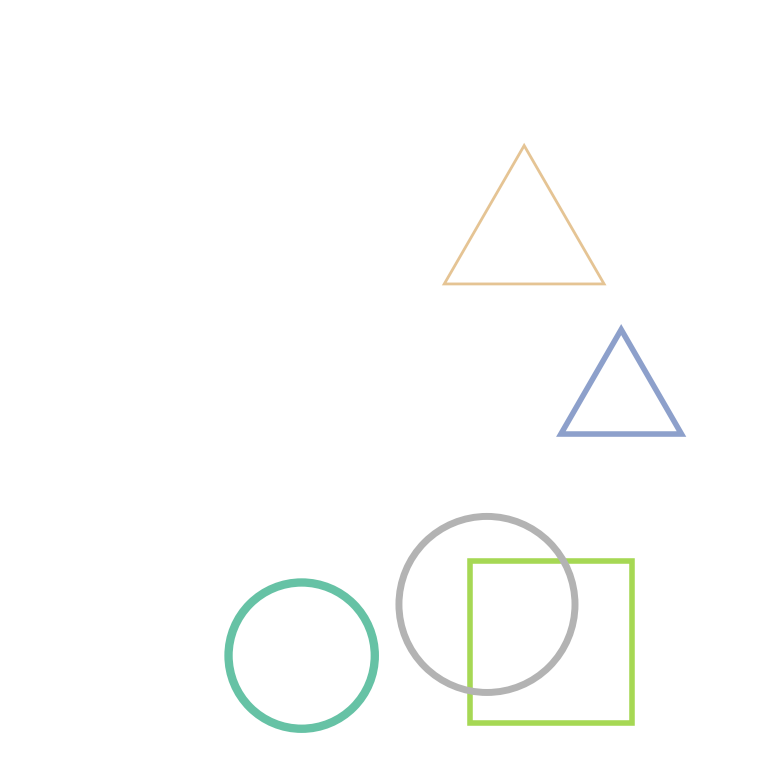[{"shape": "circle", "thickness": 3, "radius": 0.47, "center": [0.392, 0.149]}, {"shape": "triangle", "thickness": 2, "radius": 0.45, "center": [0.807, 0.482]}, {"shape": "square", "thickness": 2, "radius": 0.53, "center": [0.716, 0.167]}, {"shape": "triangle", "thickness": 1, "radius": 0.6, "center": [0.681, 0.691]}, {"shape": "circle", "thickness": 2.5, "radius": 0.57, "center": [0.632, 0.215]}]